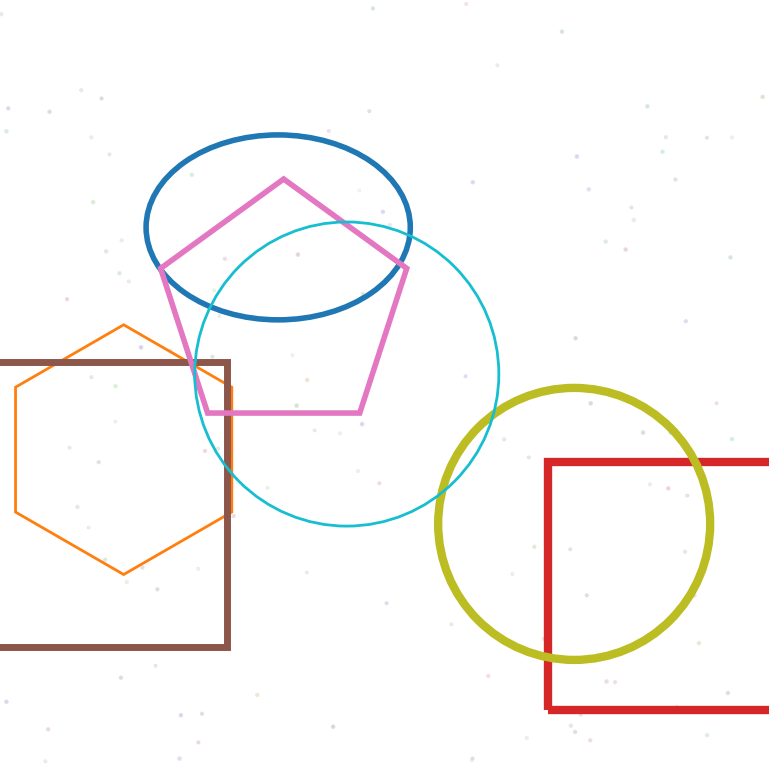[{"shape": "oval", "thickness": 2, "radius": 0.86, "center": [0.361, 0.705]}, {"shape": "hexagon", "thickness": 1, "radius": 0.81, "center": [0.161, 0.416]}, {"shape": "square", "thickness": 3, "radius": 0.81, "center": [0.873, 0.239]}, {"shape": "square", "thickness": 2.5, "radius": 0.93, "center": [0.109, 0.345]}, {"shape": "pentagon", "thickness": 2, "radius": 0.84, "center": [0.368, 0.6]}, {"shape": "circle", "thickness": 3, "radius": 0.88, "center": [0.746, 0.32]}, {"shape": "circle", "thickness": 1, "radius": 0.99, "center": [0.45, 0.514]}]